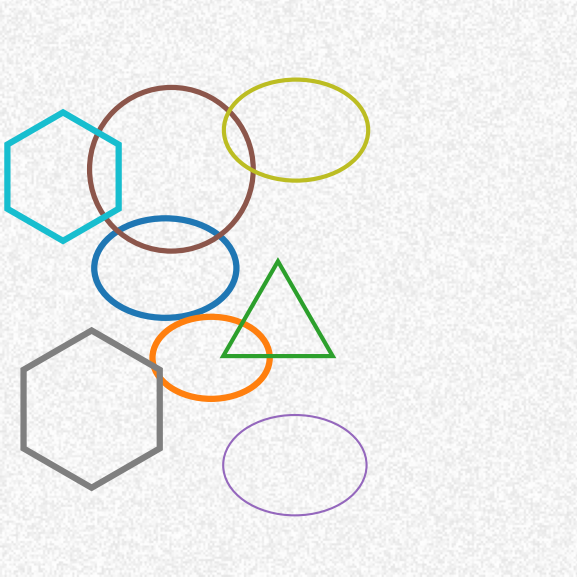[{"shape": "oval", "thickness": 3, "radius": 0.62, "center": [0.286, 0.535]}, {"shape": "oval", "thickness": 3, "radius": 0.51, "center": [0.366, 0.38]}, {"shape": "triangle", "thickness": 2, "radius": 0.55, "center": [0.481, 0.437]}, {"shape": "oval", "thickness": 1, "radius": 0.62, "center": [0.511, 0.194]}, {"shape": "circle", "thickness": 2.5, "radius": 0.71, "center": [0.297, 0.706]}, {"shape": "hexagon", "thickness": 3, "radius": 0.68, "center": [0.159, 0.291]}, {"shape": "oval", "thickness": 2, "radius": 0.62, "center": [0.513, 0.774]}, {"shape": "hexagon", "thickness": 3, "radius": 0.56, "center": [0.109, 0.693]}]